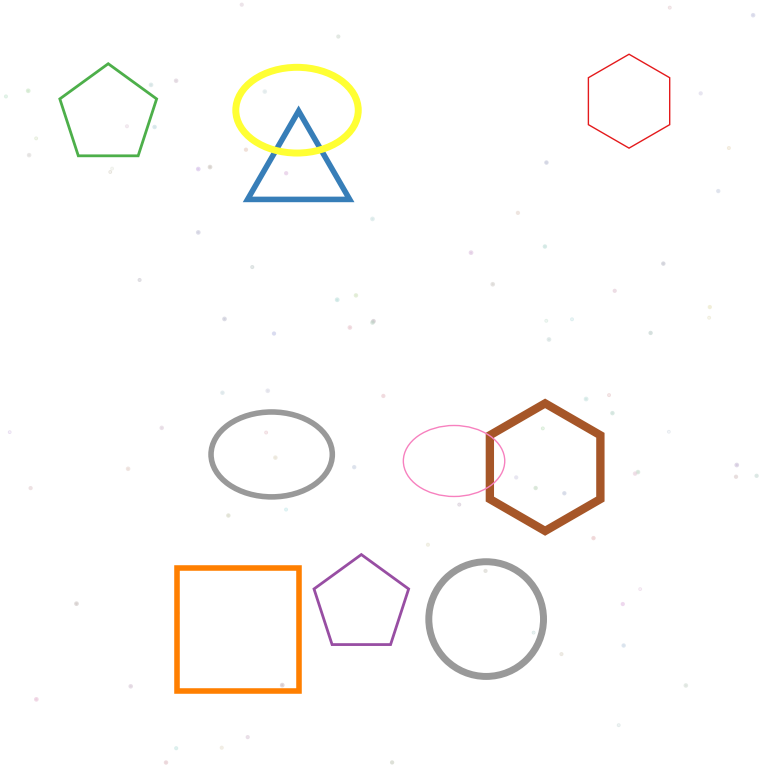[{"shape": "hexagon", "thickness": 0.5, "radius": 0.3, "center": [0.817, 0.869]}, {"shape": "triangle", "thickness": 2, "radius": 0.38, "center": [0.388, 0.779]}, {"shape": "pentagon", "thickness": 1, "radius": 0.33, "center": [0.141, 0.851]}, {"shape": "pentagon", "thickness": 1, "radius": 0.32, "center": [0.469, 0.215]}, {"shape": "square", "thickness": 2, "radius": 0.4, "center": [0.309, 0.183]}, {"shape": "oval", "thickness": 2.5, "radius": 0.4, "center": [0.386, 0.857]}, {"shape": "hexagon", "thickness": 3, "radius": 0.41, "center": [0.708, 0.393]}, {"shape": "oval", "thickness": 0.5, "radius": 0.33, "center": [0.59, 0.401]}, {"shape": "oval", "thickness": 2, "radius": 0.39, "center": [0.353, 0.41]}, {"shape": "circle", "thickness": 2.5, "radius": 0.37, "center": [0.631, 0.196]}]